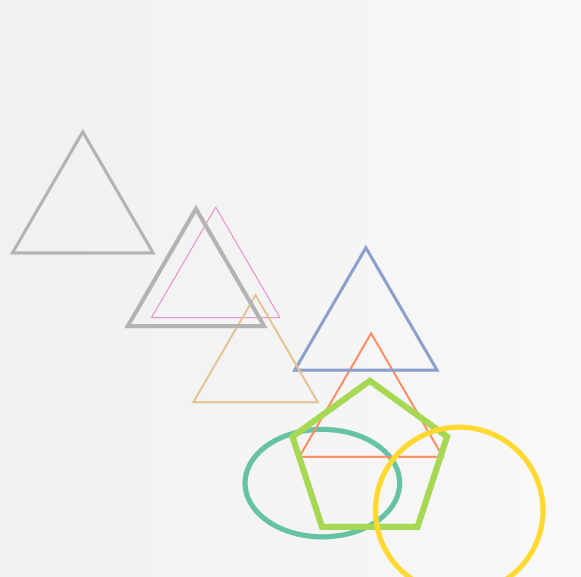[{"shape": "oval", "thickness": 2.5, "radius": 0.66, "center": [0.555, 0.163]}, {"shape": "triangle", "thickness": 1, "radius": 0.71, "center": [0.639, 0.279]}, {"shape": "triangle", "thickness": 1.5, "radius": 0.71, "center": [0.629, 0.429]}, {"shape": "triangle", "thickness": 0.5, "radius": 0.64, "center": [0.371, 0.513]}, {"shape": "pentagon", "thickness": 3, "radius": 0.7, "center": [0.636, 0.2]}, {"shape": "circle", "thickness": 2.5, "radius": 0.72, "center": [0.79, 0.115]}, {"shape": "triangle", "thickness": 1, "radius": 0.62, "center": [0.44, 0.365]}, {"shape": "triangle", "thickness": 1.5, "radius": 0.7, "center": [0.142, 0.631]}, {"shape": "triangle", "thickness": 2, "radius": 0.68, "center": [0.337, 0.502]}]